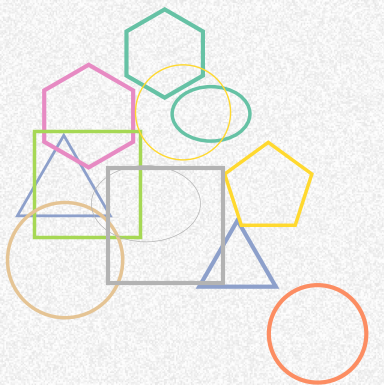[{"shape": "oval", "thickness": 2.5, "radius": 0.51, "center": [0.548, 0.704]}, {"shape": "hexagon", "thickness": 3, "radius": 0.57, "center": [0.428, 0.861]}, {"shape": "circle", "thickness": 3, "radius": 0.63, "center": [0.825, 0.133]}, {"shape": "triangle", "thickness": 2, "radius": 0.7, "center": [0.166, 0.509]}, {"shape": "triangle", "thickness": 3, "radius": 0.57, "center": [0.617, 0.313]}, {"shape": "hexagon", "thickness": 3, "radius": 0.67, "center": [0.23, 0.698]}, {"shape": "square", "thickness": 2.5, "radius": 0.69, "center": [0.226, 0.521]}, {"shape": "circle", "thickness": 1, "radius": 0.62, "center": [0.475, 0.708]}, {"shape": "pentagon", "thickness": 2.5, "radius": 0.6, "center": [0.697, 0.511]}, {"shape": "circle", "thickness": 2.5, "radius": 0.75, "center": [0.169, 0.324]}, {"shape": "square", "thickness": 3, "radius": 0.75, "center": [0.43, 0.414]}, {"shape": "oval", "thickness": 0.5, "radius": 0.71, "center": [0.379, 0.471]}]